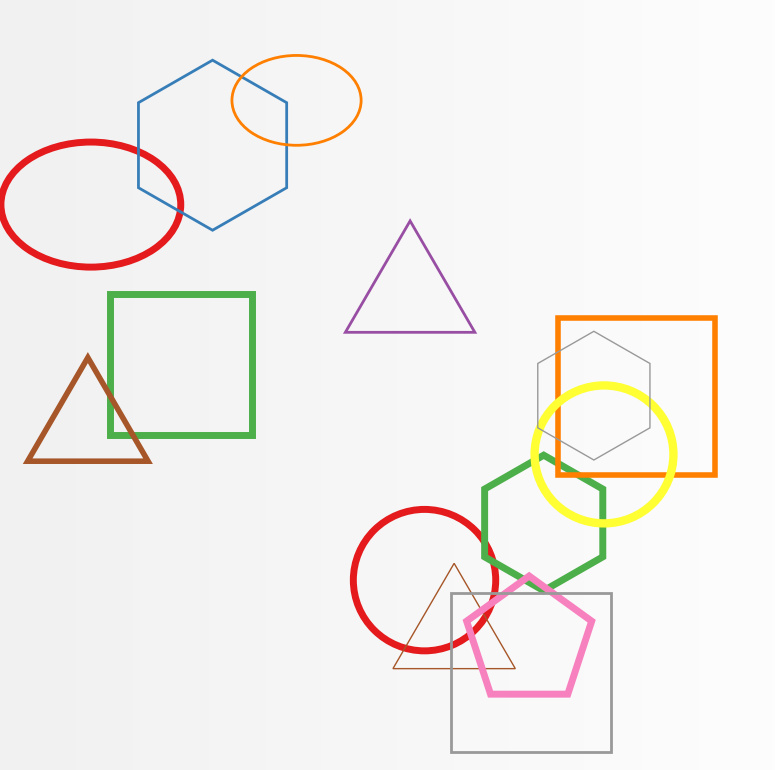[{"shape": "circle", "thickness": 2.5, "radius": 0.46, "center": [0.548, 0.247]}, {"shape": "oval", "thickness": 2.5, "radius": 0.58, "center": [0.117, 0.734]}, {"shape": "hexagon", "thickness": 1, "radius": 0.55, "center": [0.274, 0.811]}, {"shape": "hexagon", "thickness": 2.5, "radius": 0.44, "center": [0.702, 0.321]}, {"shape": "square", "thickness": 2.5, "radius": 0.46, "center": [0.234, 0.527]}, {"shape": "triangle", "thickness": 1, "radius": 0.48, "center": [0.529, 0.617]}, {"shape": "oval", "thickness": 1, "radius": 0.42, "center": [0.383, 0.87]}, {"shape": "square", "thickness": 2, "radius": 0.51, "center": [0.821, 0.485]}, {"shape": "circle", "thickness": 3, "radius": 0.45, "center": [0.779, 0.41]}, {"shape": "triangle", "thickness": 0.5, "radius": 0.46, "center": [0.586, 0.177]}, {"shape": "triangle", "thickness": 2, "radius": 0.45, "center": [0.113, 0.446]}, {"shape": "pentagon", "thickness": 2.5, "radius": 0.42, "center": [0.683, 0.167]}, {"shape": "square", "thickness": 1, "radius": 0.52, "center": [0.685, 0.127]}, {"shape": "hexagon", "thickness": 0.5, "radius": 0.42, "center": [0.766, 0.486]}]